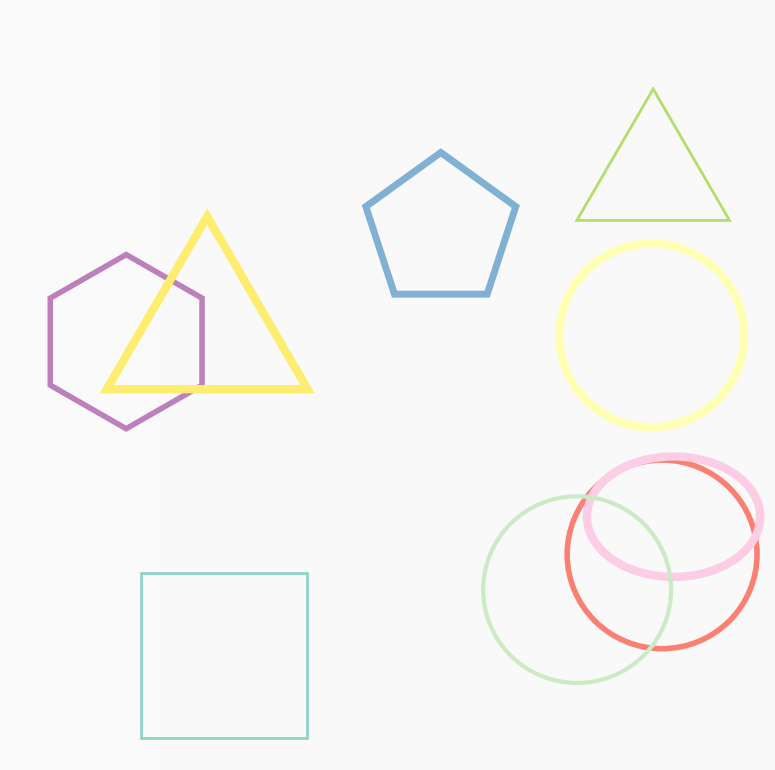[{"shape": "square", "thickness": 1, "radius": 0.53, "center": [0.289, 0.149]}, {"shape": "circle", "thickness": 3, "radius": 0.6, "center": [0.841, 0.564]}, {"shape": "circle", "thickness": 2, "radius": 0.61, "center": [0.854, 0.28]}, {"shape": "pentagon", "thickness": 2.5, "radius": 0.51, "center": [0.569, 0.7]}, {"shape": "triangle", "thickness": 1, "radius": 0.57, "center": [0.843, 0.771]}, {"shape": "oval", "thickness": 3, "radius": 0.56, "center": [0.869, 0.329]}, {"shape": "hexagon", "thickness": 2, "radius": 0.57, "center": [0.163, 0.556]}, {"shape": "circle", "thickness": 1.5, "radius": 0.61, "center": [0.745, 0.234]}, {"shape": "triangle", "thickness": 3, "radius": 0.75, "center": [0.267, 0.569]}]